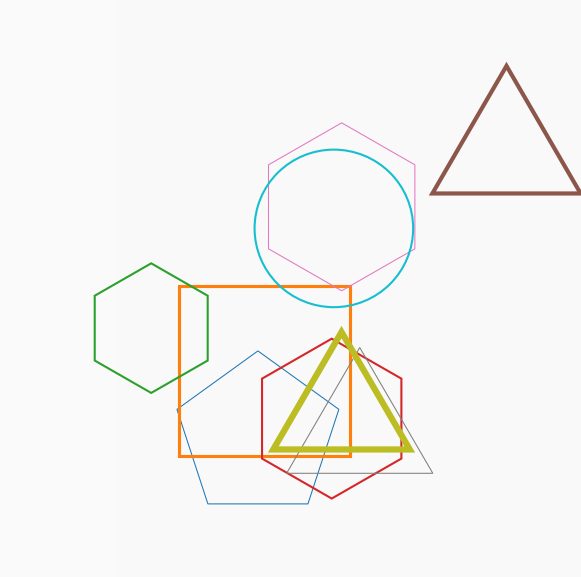[{"shape": "pentagon", "thickness": 0.5, "radius": 0.73, "center": [0.444, 0.245]}, {"shape": "square", "thickness": 1.5, "radius": 0.74, "center": [0.455, 0.357]}, {"shape": "hexagon", "thickness": 1, "radius": 0.56, "center": [0.26, 0.431]}, {"shape": "hexagon", "thickness": 1, "radius": 0.69, "center": [0.571, 0.274]}, {"shape": "triangle", "thickness": 2, "radius": 0.74, "center": [0.871, 0.738]}, {"shape": "hexagon", "thickness": 0.5, "radius": 0.73, "center": [0.588, 0.641]}, {"shape": "triangle", "thickness": 0.5, "radius": 0.73, "center": [0.619, 0.252]}, {"shape": "triangle", "thickness": 3, "radius": 0.68, "center": [0.588, 0.289]}, {"shape": "circle", "thickness": 1, "radius": 0.68, "center": [0.574, 0.604]}]